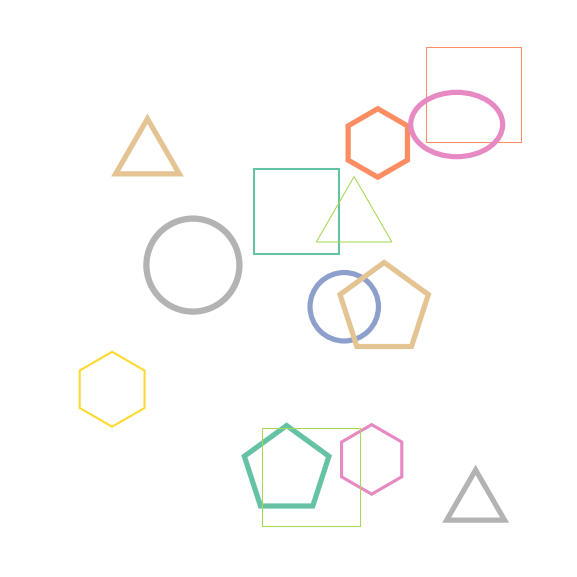[{"shape": "square", "thickness": 1, "radius": 0.37, "center": [0.514, 0.633]}, {"shape": "pentagon", "thickness": 2.5, "radius": 0.39, "center": [0.496, 0.185]}, {"shape": "hexagon", "thickness": 2.5, "radius": 0.3, "center": [0.654, 0.752]}, {"shape": "square", "thickness": 0.5, "radius": 0.41, "center": [0.82, 0.836]}, {"shape": "circle", "thickness": 2.5, "radius": 0.3, "center": [0.596, 0.468]}, {"shape": "hexagon", "thickness": 1.5, "radius": 0.3, "center": [0.644, 0.204]}, {"shape": "oval", "thickness": 2.5, "radius": 0.4, "center": [0.791, 0.784]}, {"shape": "square", "thickness": 0.5, "radius": 0.42, "center": [0.538, 0.174]}, {"shape": "triangle", "thickness": 0.5, "radius": 0.38, "center": [0.613, 0.618]}, {"shape": "hexagon", "thickness": 1, "radius": 0.32, "center": [0.194, 0.325]}, {"shape": "triangle", "thickness": 2.5, "radius": 0.32, "center": [0.255, 0.73]}, {"shape": "pentagon", "thickness": 2.5, "radius": 0.4, "center": [0.665, 0.464]}, {"shape": "circle", "thickness": 3, "radius": 0.4, "center": [0.334, 0.54]}, {"shape": "triangle", "thickness": 2.5, "radius": 0.29, "center": [0.824, 0.127]}]